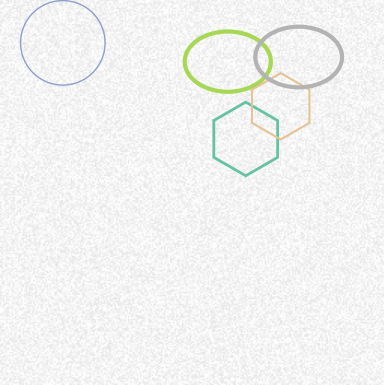[{"shape": "hexagon", "thickness": 2, "radius": 0.48, "center": [0.638, 0.639]}, {"shape": "circle", "thickness": 1, "radius": 0.55, "center": [0.163, 0.889]}, {"shape": "oval", "thickness": 3, "radius": 0.56, "center": [0.592, 0.84]}, {"shape": "hexagon", "thickness": 1.5, "radius": 0.43, "center": [0.729, 0.724]}, {"shape": "oval", "thickness": 3, "radius": 0.56, "center": [0.776, 0.852]}]